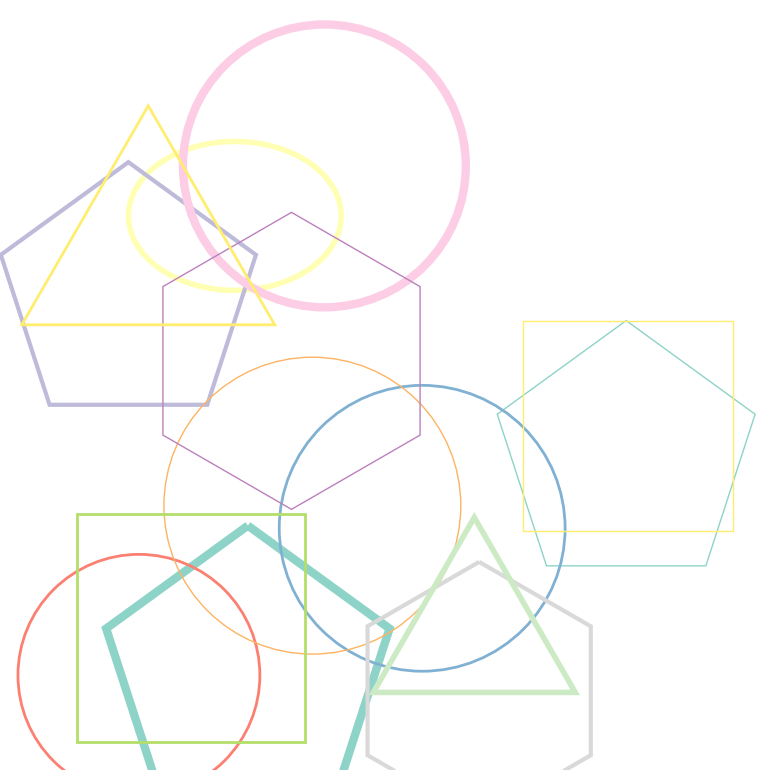[{"shape": "pentagon", "thickness": 3, "radius": 0.97, "center": [0.322, 0.124]}, {"shape": "pentagon", "thickness": 0.5, "radius": 0.88, "center": [0.813, 0.408]}, {"shape": "oval", "thickness": 2, "radius": 0.69, "center": [0.305, 0.72]}, {"shape": "pentagon", "thickness": 1.5, "radius": 0.87, "center": [0.167, 0.615]}, {"shape": "circle", "thickness": 1, "radius": 0.79, "center": [0.18, 0.123]}, {"shape": "circle", "thickness": 1, "radius": 0.93, "center": [0.548, 0.314]}, {"shape": "circle", "thickness": 0.5, "radius": 0.96, "center": [0.406, 0.343]}, {"shape": "square", "thickness": 1, "radius": 0.74, "center": [0.248, 0.185]}, {"shape": "circle", "thickness": 3, "radius": 0.92, "center": [0.421, 0.785]}, {"shape": "hexagon", "thickness": 1.5, "radius": 0.84, "center": [0.622, 0.103]}, {"shape": "hexagon", "thickness": 0.5, "radius": 0.96, "center": [0.379, 0.531]}, {"shape": "triangle", "thickness": 2, "radius": 0.76, "center": [0.616, 0.176]}, {"shape": "square", "thickness": 0.5, "radius": 0.68, "center": [0.816, 0.447]}, {"shape": "triangle", "thickness": 1, "radius": 0.95, "center": [0.193, 0.673]}]